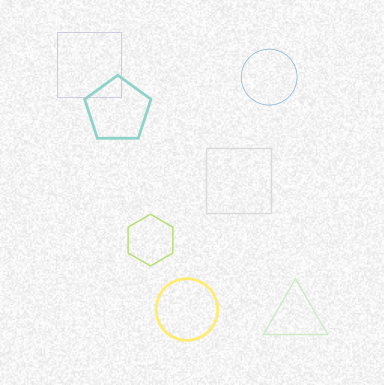[{"shape": "pentagon", "thickness": 2, "radius": 0.45, "center": [0.306, 0.714]}, {"shape": "square", "thickness": 0.5, "radius": 0.42, "center": [0.231, 0.832]}, {"shape": "circle", "thickness": 0.5, "radius": 0.36, "center": [0.699, 0.8]}, {"shape": "hexagon", "thickness": 1, "radius": 0.34, "center": [0.391, 0.376]}, {"shape": "square", "thickness": 1, "radius": 0.42, "center": [0.619, 0.531]}, {"shape": "triangle", "thickness": 1, "radius": 0.48, "center": [0.768, 0.179]}, {"shape": "circle", "thickness": 2, "radius": 0.4, "center": [0.485, 0.196]}]